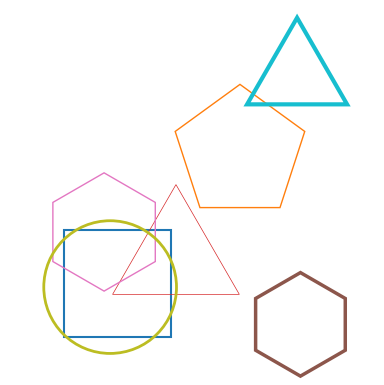[{"shape": "square", "thickness": 1.5, "radius": 0.69, "center": [0.305, 0.264]}, {"shape": "pentagon", "thickness": 1, "radius": 0.88, "center": [0.623, 0.604]}, {"shape": "triangle", "thickness": 0.5, "radius": 0.95, "center": [0.457, 0.33]}, {"shape": "hexagon", "thickness": 2.5, "radius": 0.67, "center": [0.78, 0.158]}, {"shape": "hexagon", "thickness": 1, "radius": 0.77, "center": [0.27, 0.397]}, {"shape": "circle", "thickness": 2, "radius": 0.86, "center": [0.286, 0.254]}, {"shape": "triangle", "thickness": 3, "radius": 0.75, "center": [0.772, 0.804]}]